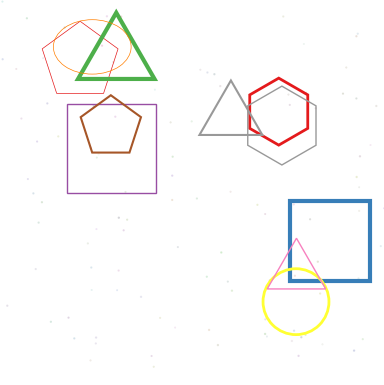[{"shape": "pentagon", "thickness": 0.5, "radius": 0.52, "center": [0.208, 0.841]}, {"shape": "hexagon", "thickness": 2, "radius": 0.43, "center": [0.724, 0.71]}, {"shape": "square", "thickness": 3, "radius": 0.52, "center": [0.858, 0.375]}, {"shape": "triangle", "thickness": 3, "radius": 0.57, "center": [0.302, 0.852]}, {"shape": "square", "thickness": 1, "radius": 0.57, "center": [0.29, 0.614]}, {"shape": "oval", "thickness": 0.5, "radius": 0.5, "center": [0.24, 0.878]}, {"shape": "circle", "thickness": 2, "radius": 0.43, "center": [0.769, 0.216]}, {"shape": "pentagon", "thickness": 1.5, "radius": 0.41, "center": [0.288, 0.67]}, {"shape": "triangle", "thickness": 1, "radius": 0.44, "center": [0.77, 0.293]}, {"shape": "hexagon", "thickness": 1, "radius": 0.51, "center": [0.732, 0.674]}, {"shape": "triangle", "thickness": 1.5, "radius": 0.47, "center": [0.6, 0.697]}]